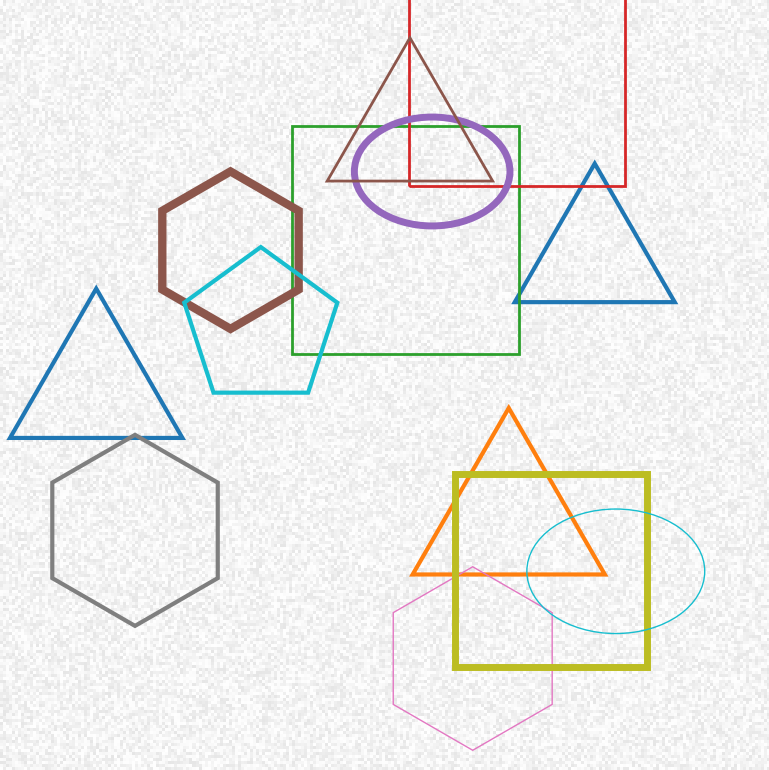[{"shape": "triangle", "thickness": 1.5, "radius": 0.6, "center": [0.772, 0.668]}, {"shape": "triangle", "thickness": 1.5, "radius": 0.65, "center": [0.125, 0.496]}, {"shape": "triangle", "thickness": 1.5, "radius": 0.72, "center": [0.661, 0.326]}, {"shape": "square", "thickness": 1, "radius": 0.74, "center": [0.527, 0.688]}, {"shape": "square", "thickness": 1, "radius": 0.7, "center": [0.672, 0.898]}, {"shape": "oval", "thickness": 2.5, "radius": 0.51, "center": [0.561, 0.777]}, {"shape": "hexagon", "thickness": 3, "radius": 0.51, "center": [0.299, 0.675]}, {"shape": "triangle", "thickness": 1, "radius": 0.62, "center": [0.532, 0.827]}, {"shape": "hexagon", "thickness": 0.5, "radius": 0.6, "center": [0.614, 0.145]}, {"shape": "hexagon", "thickness": 1.5, "radius": 0.62, "center": [0.175, 0.311]}, {"shape": "square", "thickness": 2.5, "radius": 0.63, "center": [0.716, 0.259]}, {"shape": "pentagon", "thickness": 1.5, "radius": 0.52, "center": [0.339, 0.575]}, {"shape": "oval", "thickness": 0.5, "radius": 0.58, "center": [0.8, 0.258]}]